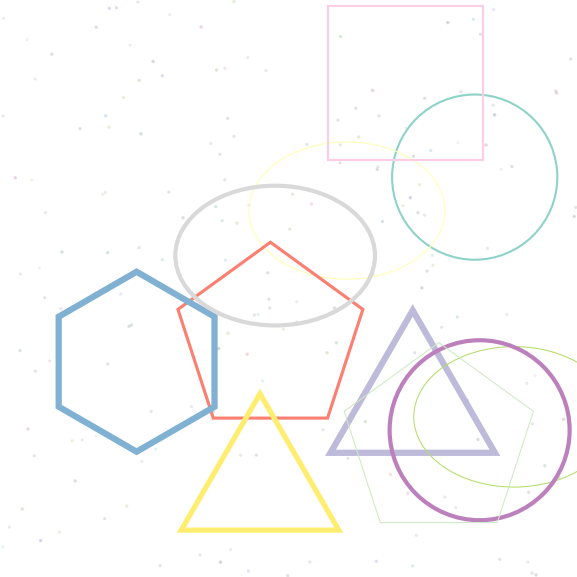[{"shape": "circle", "thickness": 1, "radius": 0.72, "center": [0.822, 0.692]}, {"shape": "oval", "thickness": 0.5, "radius": 0.85, "center": [0.601, 0.634]}, {"shape": "triangle", "thickness": 3, "radius": 0.82, "center": [0.715, 0.297]}, {"shape": "pentagon", "thickness": 1.5, "radius": 0.84, "center": [0.468, 0.411]}, {"shape": "hexagon", "thickness": 3, "radius": 0.78, "center": [0.237, 0.373]}, {"shape": "oval", "thickness": 0.5, "radius": 0.87, "center": [0.89, 0.277]}, {"shape": "square", "thickness": 1, "radius": 0.67, "center": [0.702, 0.855]}, {"shape": "oval", "thickness": 2, "radius": 0.86, "center": [0.476, 0.557]}, {"shape": "circle", "thickness": 2, "radius": 0.78, "center": [0.831, 0.254]}, {"shape": "pentagon", "thickness": 0.5, "radius": 0.86, "center": [0.76, 0.234]}, {"shape": "triangle", "thickness": 2.5, "radius": 0.79, "center": [0.45, 0.16]}]